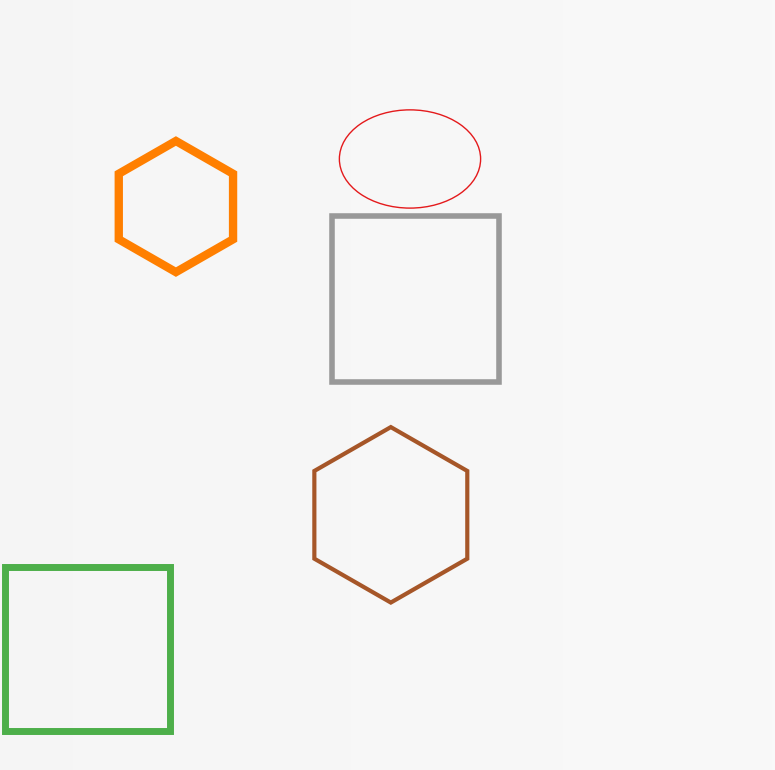[{"shape": "oval", "thickness": 0.5, "radius": 0.46, "center": [0.529, 0.794]}, {"shape": "square", "thickness": 2.5, "radius": 0.53, "center": [0.113, 0.158]}, {"shape": "hexagon", "thickness": 3, "radius": 0.43, "center": [0.227, 0.732]}, {"shape": "hexagon", "thickness": 1.5, "radius": 0.57, "center": [0.504, 0.331]}, {"shape": "square", "thickness": 2, "radius": 0.54, "center": [0.536, 0.612]}]